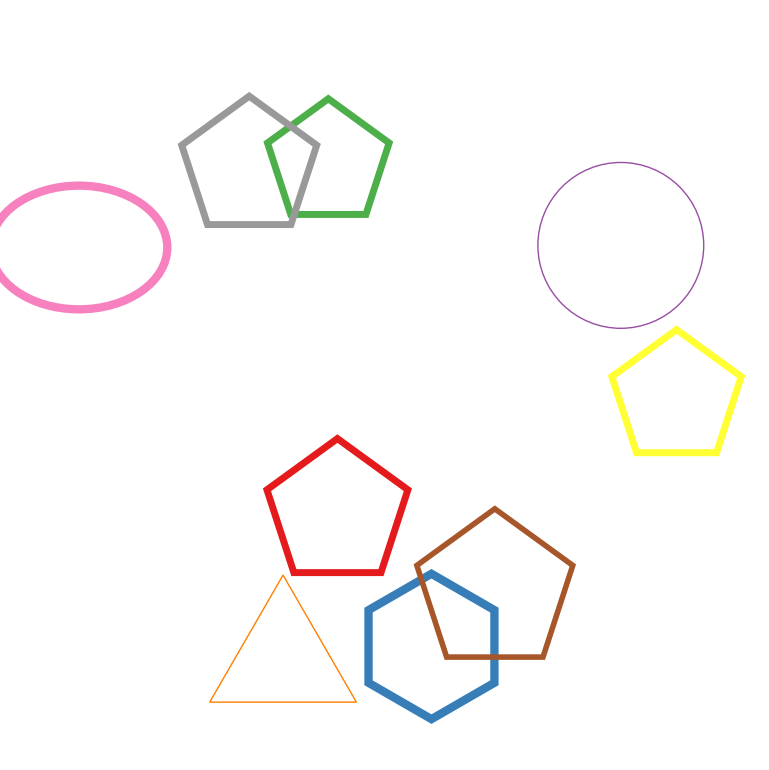[{"shape": "pentagon", "thickness": 2.5, "radius": 0.48, "center": [0.438, 0.334]}, {"shape": "hexagon", "thickness": 3, "radius": 0.47, "center": [0.56, 0.16]}, {"shape": "pentagon", "thickness": 2.5, "radius": 0.42, "center": [0.426, 0.789]}, {"shape": "circle", "thickness": 0.5, "radius": 0.54, "center": [0.806, 0.681]}, {"shape": "triangle", "thickness": 0.5, "radius": 0.55, "center": [0.368, 0.143]}, {"shape": "pentagon", "thickness": 2.5, "radius": 0.44, "center": [0.879, 0.484]}, {"shape": "pentagon", "thickness": 2, "radius": 0.53, "center": [0.643, 0.233]}, {"shape": "oval", "thickness": 3, "radius": 0.57, "center": [0.103, 0.679]}, {"shape": "pentagon", "thickness": 2.5, "radius": 0.46, "center": [0.324, 0.783]}]